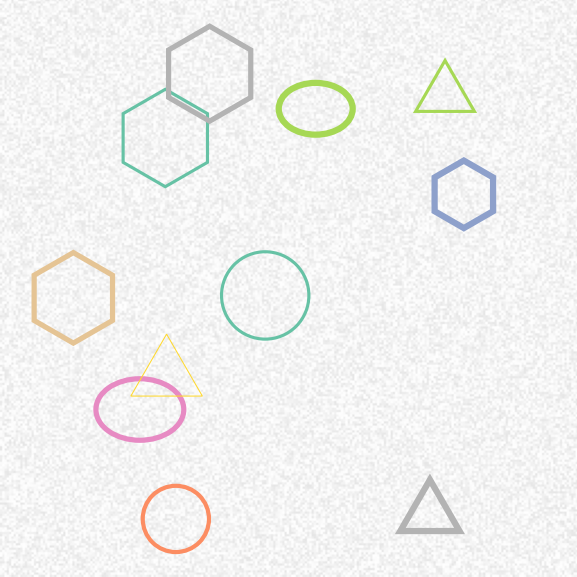[{"shape": "circle", "thickness": 1.5, "radius": 0.38, "center": [0.459, 0.488]}, {"shape": "hexagon", "thickness": 1.5, "radius": 0.42, "center": [0.286, 0.76]}, {"shape": "circle", "thickness": 2, "radius": 0.29, "center": [0.305, 0.101]}, {"shape": "hexagon", "thickness": 3, "radius": 0.29, "center": [0.803, 0.663]}, {"shape": "oval", "thickness": 2.5, "radius": 0.38, "center": [0.242, 0.29]}, {"shape": "triangle", "thickness": 1.5, "radius": 0.29, "center": [0.771, 0.836]}, {"shape": "oval", "thickness": 3, "radius": 0.32, "center": [0.547, 0.811]}, {"shape": "triangle", "thickness": 0.5, "radius": 0.36, "center": [0.288, 0.349]}, {"shape": "hexagon", "thickness": 2.5, "radius": 0.39, "center": [0.127, 0.483]}, {"shape": "triangle", "thickness": 3, "radius": 0.3, "center": [0.744, 0.109]}, {"shape": "hexagon", "thickness": 2.5, "radius": 0.41, "center": [0.363, 0.872]}]